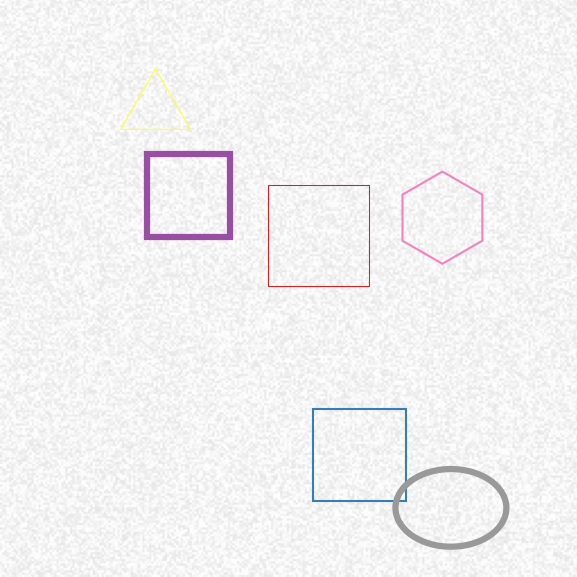[{"shape": "square", "thickness": 0.5, "radius": 0.44, "center": [0.552, 0.591]}, {"shape": "square", "thickness": 1, "radius": 0.4, "center": [0.622, 0.211]}, {"shape": "square", "thickness": 3, "radius": 0.36, "center": [0.327, 0.661]}, {"shape": "triangle", "thickness": 0.5, "radius": 0.35, "center": [0.269, 0.81]}, {"shape": "hexagon", "thickness": 1, "radius": 0.4, "center": [0.766, 0.622]}, {"shape": "oval", "thickness": 3, "radius": 0.48, "center": [0.781, 0.12]}]